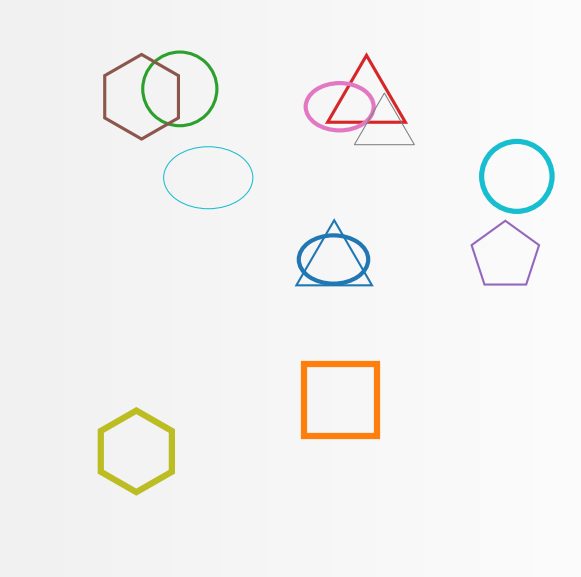[{"shape": "oval", "thickness": 2, "radius": 0.3, "center": [0.574, 0.55]}, {"shape": "triangle", "thickness": 1, "radius": 0.38, "center": [0.575, 0.543]}, {"shape": "square", "thickness": 3, "radius": 0.31, "center": [0.586, 0.307]}, {"shape": "circle", "thickness": 1.5, "radius": 0.32, "center": [0.309, 0.845]}, {"shape": "triangle", "thickness": 1.5, "radius": 0.39, "center": [0.631, 0.826]}, {"shape": "pentagon", "thickness": 1, "radius": 0.31, "center": [0.869, 0.556]}, {"shape": "hexagon", "thickness": 1.5, "radius": 0.37, "center": [0.244, 0.832]}, {"shape": "oval", "thickness": 2, "radius": 0.29, "center": [0.584, 0.814]}, {"shape": "triangle", "thickness": 0.5, "radius": 0.3, "center": [0.661, 0.778]}, {"shape": "hexagon", "thickness": 3, "radius": 0.35, "center": [0.235, 0.218]}, {"shape": "oval", "thickness": 0.5, "radius": 0.38, "center": [0.358, 0.691]}, {"shape": "circle", "thickness": 2.5, "radius": 0.3, "center": [0.889, 0.694]}]